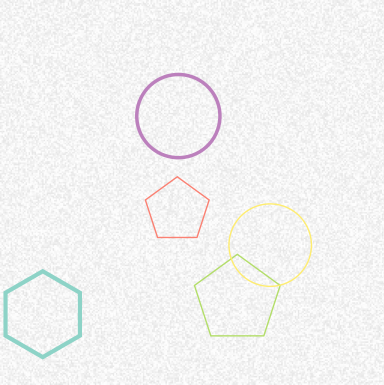[{"shape": "hexagon", "thickness": 3, "radius": 0.56, "center": [0.111, 0.184]}, {"shape": "pentagon", "thickness": 1, "radius": 0.44, "center": [0.46, 0.454]}, {"shape": "pentagon", "thickness": 1, "radius": 0.59, "center": [0.616, 0.222]}, {"shape": "circle", "thickness": 2.5, "radius": 0.54, "center": [0.463, 0.698]}, {"shape": "circle", "thickness": 1, "radius": 0.54, "center": [0.702, 0.363]}]